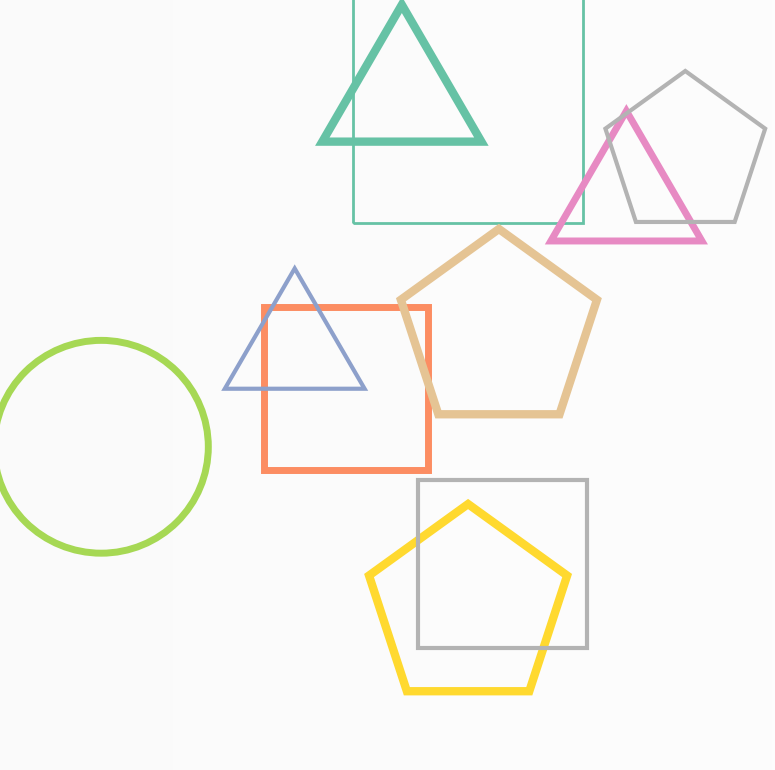[{"shape": "triangle", "thickness": 3, "radius": 0.59, "center": [0.519, 0.875]}, {"shape": "square", "thickness": 1, "radius": 0.74, "center": [0.604, 0.858]}, {"shape": "square", "thickness": 2.5, "radius": 0.53, "center": [0.446, 0.496]}, {"shape": "triangle", "thickness": 1.5, "radius": 0.52, "center": [0.38, 0.547]}, {"shape": "triangle", "thickness": 2.5, "radius": 0.56, "center": [0.808, 0.743]}, {"shape": "circle", "thickness": 2.5, "radius": 0.69, "center": [0.131, 0.42]}, {"shape": "pentagon", "thickness": 3, "radius": 0.67, "center": [0.604, 0.211]}, {"shape": "pentagon", "thickness": 3, "radius": 0.67, "center": [0.644, 0.57]}, {"shape": "square", "thickness": 1.5, "radius": 0.55, "center": [0.648, 0.268]}, {"shape": "pentagon", "thickness": 1.5, "radius": 0.54, "center": [0.884, 0.799]}]